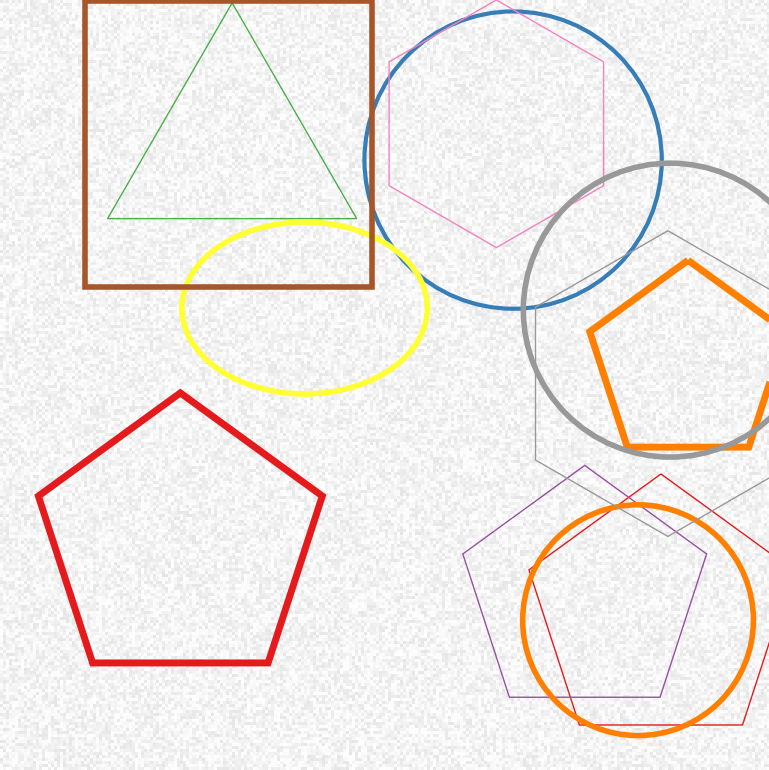[{"shape": "pentagon", "thickness": 0.5, "radius": 0.9, "center": [0.858, 0.204]}, {"shape": "pentagon", "thickness": 2.5, "radius": 0.97, "center": [0.234, 0.296]}, {"shape": "circle", "thickness": 1.5, "radius": 0.97, "center": [0.666, 0.792]}, {"shape": "triangle", "thickness": 0.5, "radius": 0.93, "center": [0.301, 0.809]}, {"shape": "pentagon", "thickness": 0.5, "radius": 0.83, "center": [0.759, 0.229]}, {"shape": "pentagon", "thickness": 2.5, "radius": 0.67, "center": [0.894, 0.528]}, {"shape": "circle", "thickness": 2, "radius": 0.75, "center": [0.829, 0.195]}, {"shape": "oval", "thickness": 2, "radius": 0.8, "center": [0.396, 0.6]}, {"shape": "square", "thickness": 2, "radius": 0.93, "center": [0.296, 0.813]}, {"shape": "hexagon", "thickness": 0.5, "radius": 0.8, "center": [0.645, 0.839]}, {"shape": "circle", "thickness": 2, "radius": 0.95, "center": [0.87, 0.597]}, {"shape": "hexagon", "thickness": 0.5, "radius": 0.99, "center": [0.867, 0.502]}]